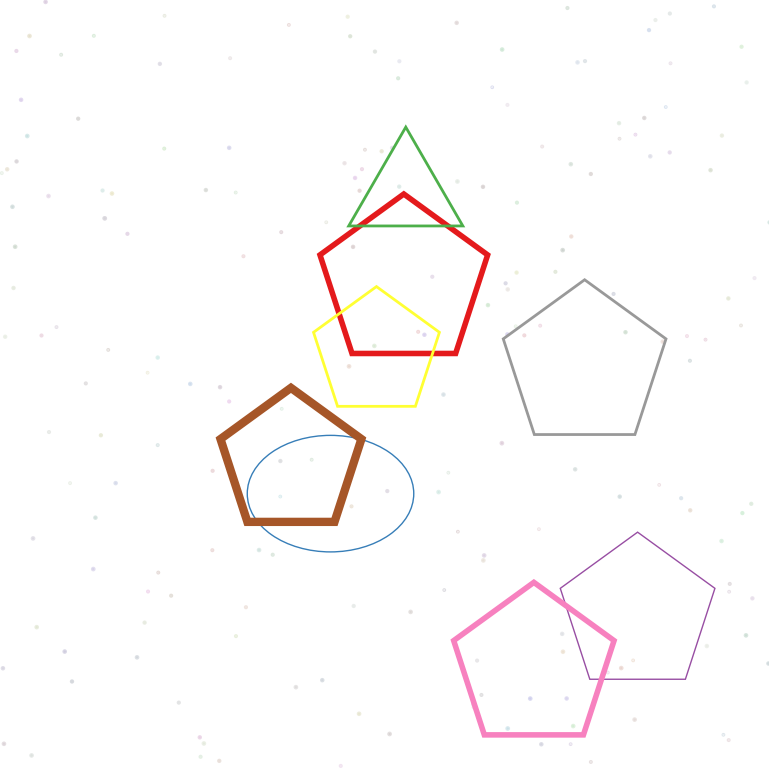[{"shape": "pentagon", "thickness": 2, "radius": 0.57, "center": [0.524, 0.634]}, {"shape": "oval", "thickness": 0.5, "radius": 0.54, "center": [0.429, 0.359]}, {"shape": "triangle", "thickness": 1, "radius": 0.43, "center": [0.527, 0.749]}, {"shape": "pentagon", "thickness": 0.5, "radius": 0.53, "center": [0.828, 0.203]}, {"shape": "pentagon", "thickness": 1, "radius": 0.43, "center": [0.489, 0.542]}, {"shape": "pentagon", "thickness": 3, "radius": 0.48, "center": [0.378, 0.4]}, {"shape": "pentagon", "thickness": 2, "radius": 0.55, "center": [0.693, 0.134]}, {"shape": "pentagon", "thickness": 1, "radius": 0.56, "center": [0.759, 0.526]}]